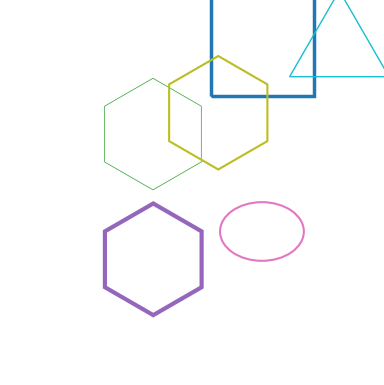[{"shape": "square", "thickness": 2.5, "radius": 0.66, "center": [0.682, 0.883]}, {"shape": "hexagon", "thickness": 0.5, "radius": 0.72, "center": [0.397, 0.652]}, {"shape": "hexagon", "thickness": 3, "radius": 0.73, "center": [0.398, 0.327]}, {"shape": "oval", "thickness": 1.5, "radius": 0.54, "center": [0.68, 0.399]}, {"shape": "hexagon", "thickness": 1.5, "radius": 0.74, "center": [0.567, 0.707]}, {"shape": "triangle", "thickness": 1, "radius": 0.75, "center": [0.881, 0.875]}]